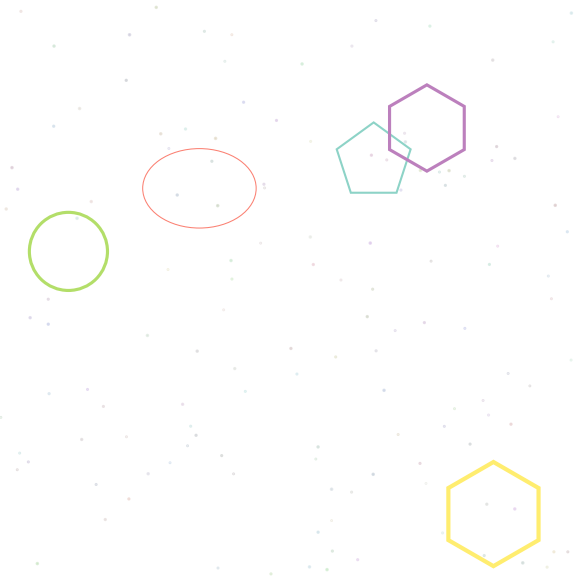[{"shape": "pentagon", "thickness": 1, "radius": 0.34, "center": [0.647, 0.72]}, {"shape": "oval", "thickness": 0.5, "radius": 0.49, "center": [0.345, 0.673]}, {"shape": "circle", "thickness": 1.5, "radius": 0.34, "center": [0.118, 0.564]}, {"shape": "hexagon", "thickness": 1.5, "radius": 0.37, "center": [0.739, 0.777]}, {"shape": "hexagon", "thickness": 2, "radius": 0.45, "center": [0.854, 0.109]}]